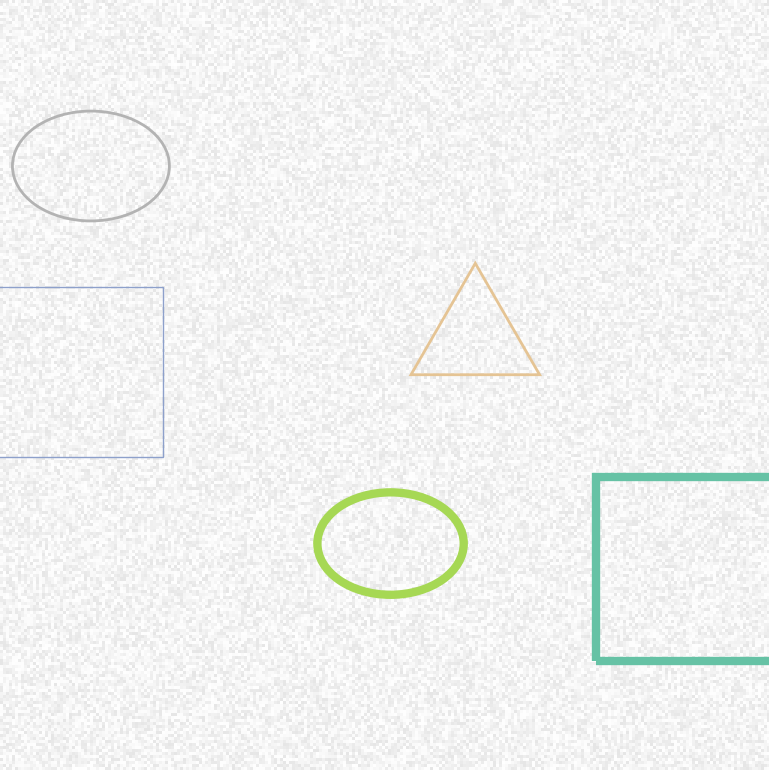[{"shape": "square", "thickness": 3, "radius": 0.6, "center": [0.894, 0.261]}, {"shape": "square", "thickness": 0.5, "radius": 0.55, "center": [0.101, 0.517]}, {"shape": "oval", "thickness": 3, "radius": 0.48, "center": [0.507, 0.294]}, {"shape": "triangle", "thickness": 1, "radius": 0.48, "center": [0.617, 0.562]}, {"shape": "oval", "thickness": 1, "radius": 0.51, "center": [0.118, 0.784]}]